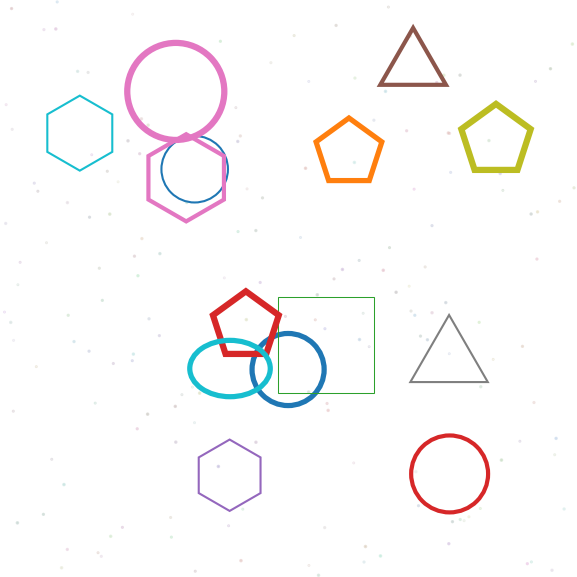[{"shape": "circle", "thickness": 2.5, "radius": 0.31, "center": [0.499, 0.359]}, {"shape": "circle", "thickness": 1, "radius": 0.29, "center": [0.337, 0.706]}, {"shape": "pentagon", "thickness": 2.5, "radius": 0.3, "center": [0.604, 0.735]}, {"shape": "square", "thickness": 0.5, "radius": 0.41, "center": [0.564, 0.401]}, {"shape": "pentagon", "thickness": 3, "radius": 0.3, "center": [0.426, 0.435]}, {"shape": "circle", "thickness": 2, "radius": 0.33, "center": [0.779, 0.178]}, {"shape": "hexagon", "thickness": 1, "radius": 0.31, "center": [0.398, 0.176]}, {"shape": "triangle", "thickness": 2, "radius": 0.33, "center": [0.715, 0.885]}, {"shape": "hexagon", "thickness": 2, "radius": 0.38, "center": [0.322, 0.691]}, {"shape": "circle", "thickness": 3, "radius": 0.42, "center": [0.304, 0.841]}, {"shape": "triangle", "thickness": 1, "radius": 0.39, "center": [0.778, 0.376]}, {"shape": "pentagon", "thickness": 3, "radius": 0.32, "center": [0.859, 0.756]}, {"shape": "oval", "thickness": 2.5, "radius": 0.35, "center": [0.398, 0.361]}, {"shape": "hexagon", "thickness": 1, "radius": 0.32, "center": [0.138, 0.769]}]